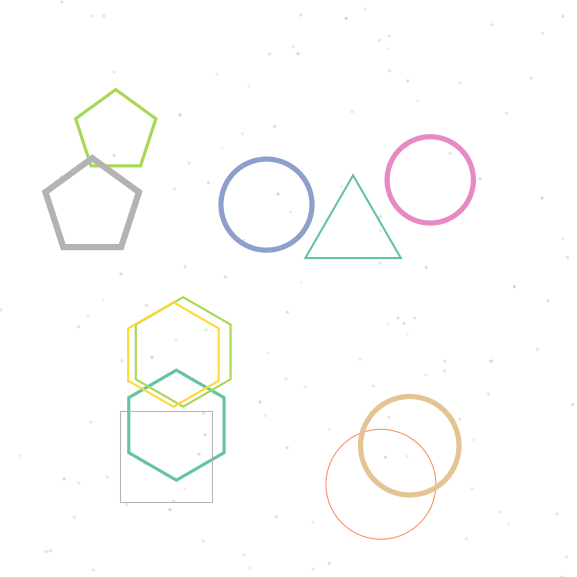[{"shape": "hexagon", "thickness": 1.5, "radius": 0.48, "center": [0.305, 0.263]}, {"shape": "triangle", "thickness": 1, "radius": 0.48, "center": [0.611, 0.6]}, {"shape": "circle", "thickness": 0.5, "radius": 0.48, "center": [0.66, 0.161]}, {"shape": "circle", "thickness": 2.5, "radius": 0.39, "center": [0.461, 0.645]}, {"shape": "circle", "thickness": 2.5, "radius": 0.37, "center": [0.745, 0.688]}, {"shape": "hexagon", "thickness": 1, "radius": 0.47, "center": [0.317, 0.39]}, {"shape": "pentagon", "thickness": 1.5, "radius": 0.37, "center": [0.2, 0.771]}, {"shape": "hexagon", "thickness": 1, "radius": 0.45, "center": [0.3, 0.385]}, {"shape": "circle", "thickness": 2.5, "radius": 0.43, "center": [0.71, 0.227]}, {"shape": "pentagon", "thickness": 3, "radius": 0.43, "center": [0.16, 0.64]}, {"shape": "square", "thickness": 0.5, "radius": 0.4, "center": [0.288, 0.209]}]